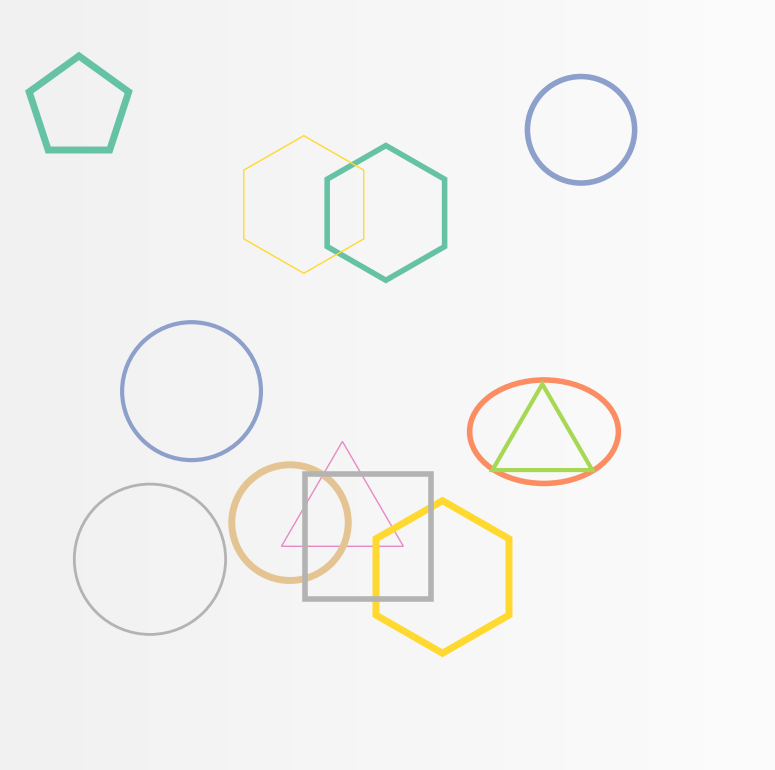[{"shape": "hexagon", "thickness": 2, "radius": 0.44, "center": [0.498, 0.724]}, {"shape": "pentagon", "thickness": 2.5, "radius": 0.34, "center": [0.102, 0.86]}, {"shape": "oval", "thickness": 2, "radius": 0.48, "center": [0.702, 0.439]}, {"shape": "circle", "thickness": 2, "radius": 0.35, "center": [0.75, 0.831]}, {"shape": "circle", "thickness": 1.5, "radius": 0.45, "center": [0.247, 0.492]}, {"shape": "triangle", "thickness": 0.5, "radius": 0.45, "center": [0.442, 0.336]}, {"shape": "triangle", "thickness": 1.5, "radius": 0.37, "center": [0.7, 0.427]}, {"shape": "hexagon", "thickness": 2.5, "radius": 0.5, "center": [0.571, 0.251]}, {"shape": "hexagon", "thickness": 0.5, "radius": 0.45, "center": [0.392, 0.734]}, {"shape": "circle", "thickness": 2.5, "radius": 0.38, "center": [0.374, 0.321]}, {"shape": "circle", "thickness": 1, "radius": 0.49, "center": [0.193, 0.274]}, {"shape": "square", "thickness": 2, "radius": 0.41, "center": [0.475, 0.303]}]